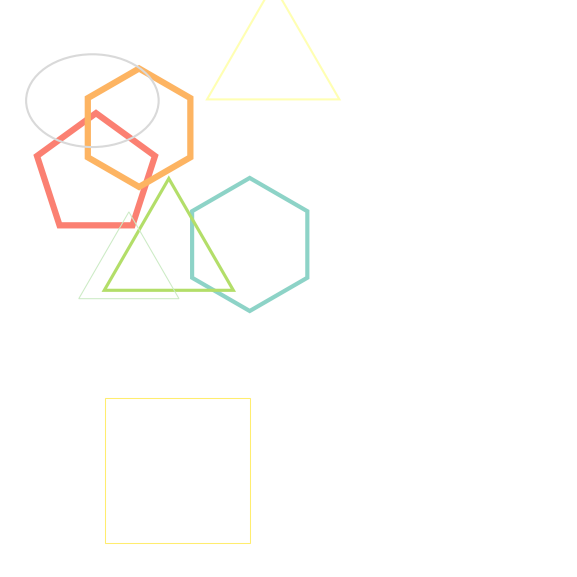[{"shape": "hexagon", "thickness": 2, "radius": 0.58, "center": [0.432, 0.576]}, {"shape": "triangle", "thickness": 1, "radius": 0.66, "center": [0.473, 0.893]}, {"shape": "pentagon", "thickness": 3, "radius": 0.54, "center": [0.166, 0.696]}, {"shape": "hexagon", "thickness": 3, "radius": 0.51, "center": [0.241, 0.778]}, {"shape": "triangle", "thickness": 1.5, "radius": 0.65, "center": [0.292, 0.561]}, {"shape": "oval", "thickness": 1, "radius": 0.57, "center": [0.16, 0.825]}, {"shape": "triangle", "thickness": 0.5, "radius": 0.5, "center": [0.223, 0.532]}, {"shape": "square", "thickness": 0.5, "radius": 0.63, "center": [0.307, 0.184]}]